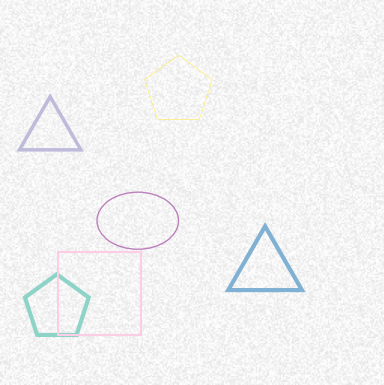[{"shape": "pentagon", "thickness": 3, "radius": 0.44, "center": [0.148, 0.2]}, {"shape": "triangle", "thickness": 2.5, "radius": 0.46, "center": [0.13, 0.657]}, {"shape": "triangle", "thickness": 3, "radius": 0.55, "center": [0.689, 0.302]}, {"shape": "square", "thickness": 1.5, "radius": 0.54, "center": [0.259, 0.238]}, {"shape": "oval", "thickness": 1, "radius": 0.53, "center": [0.358, 0.427]}, {"shape": "pentagon", "thickness": 0.5, "radius": 0.46, "center": [0.463, 0.765]}]